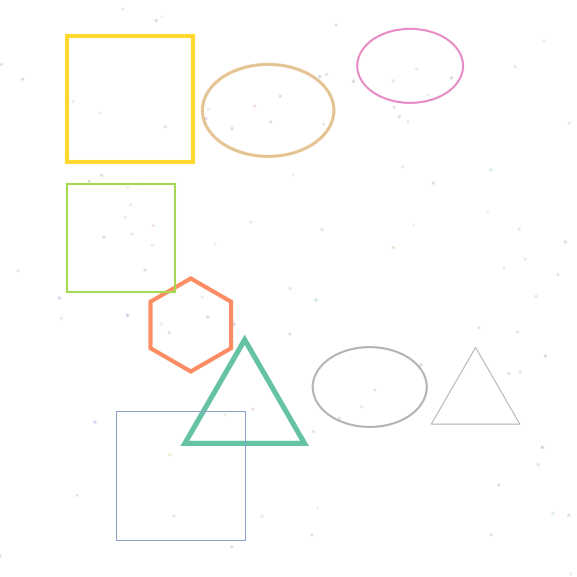[{"shape": "triangle", "thickness": 2.5, "radius": 0.6, "center": [0.424, 0.291]}, {"shape": "hexagon", "thickness": 2, "radius": 0.4, "center": [0.33, 0.436]}, {"shape": "square", "thickness": 0.5, "radius": 0.56, "center": [0.312, 0.176]}, {"shape": "oval", "thickness": 1, "radius": 0.46, "center": [0.71, 0.885]}, {"shape": "square", "thickness": 1, "radius": 0.47, "center": [0.21, 0.586]}, {"shape": "square", "thickness": 2, "radius": 0.55, "center": [0.225, 0.828]}, {"shape": "oval", "thickness": 1.5, "radius": 0.57, "center": [0.464, 0.808]}, {"shape": "oval", "thickness": 1, "radius": 0.49, "center": [0.64, 0.329]}, {"shape": "triangle", "thickness": 0.5, "radius": 0.44, "center": [0.824, 0.309]}]